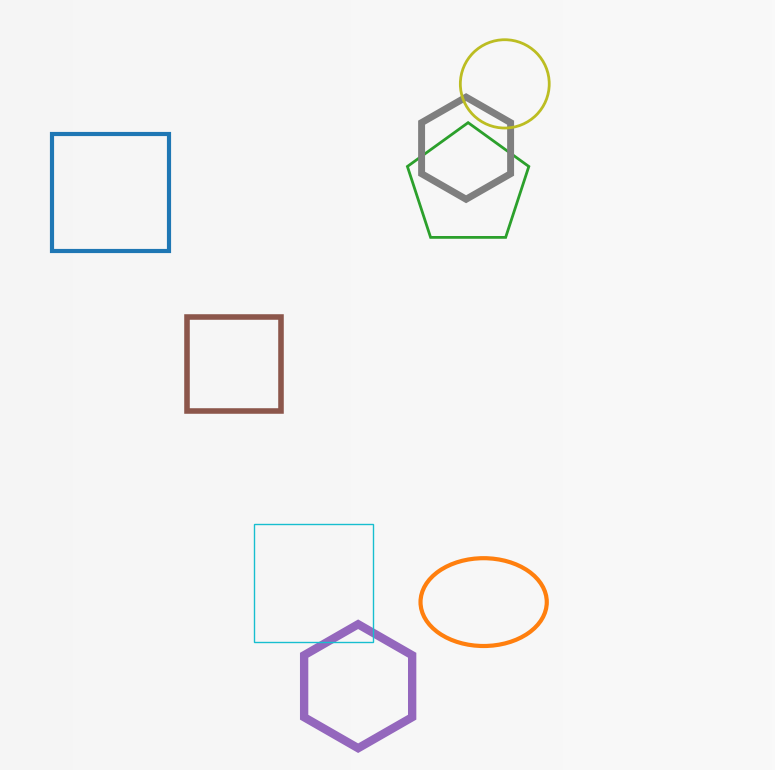[{"shape": "square", "thickness": 1.5, "radius": 0.38, "center": [0.143, 0.75]}, {"shape": "oval", "thickness": 1.5, "radius": 0.41, "center": [0.624, 0.218]}, {"shape": "pentagon", "thickness": 1, "radius": 0.41, "center": [0.604, 0.758]}, {"shape": "hexagon", "thickness": 3, "radius": 0.4, "center": [0.462, 0.109]}, {"shape": "square", "thickness": 2, "radius": 0.3, "center": [0.302, 0.527]}, {"shape": "hexagon", "thickness": 2.5, "radius": 0.33, "center": [0.601, 0.808]}, {"shape": "circle", "thickness": 1, "radius": 0.29, "center": [0.651, 0.891]}, {"shape": "square", "thickness": 0.5, "radius": 0.38, "center": [0.405, 0.243]}]